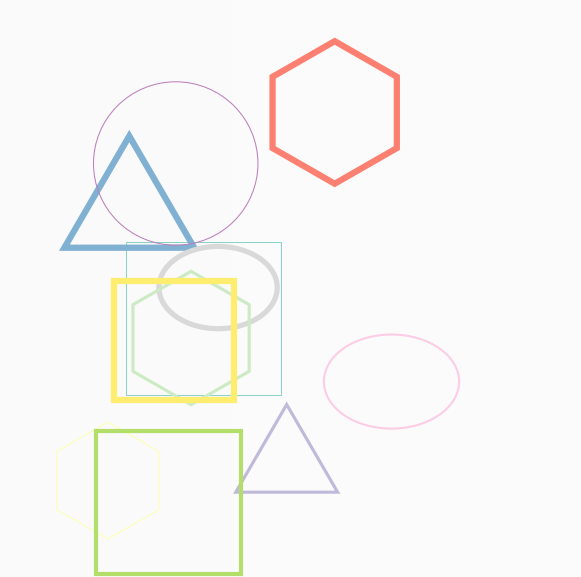[{"shape": "square", "thickness": 0.5, "radius": 0.67, "center": [0.351, 0.448]}, {"shape": "hexagon", "thickness": 0.5, "radius": 0.51, "center": [0.186, 0.167]}, {"shape": "triangle", "thickness": 1.5, "radius": 0.51, "center": [0.493, 0.197]}, {"shape": "hexagon", "thickness": 3, "radius": 0.62, "center": [0.576, 0.804]}, {"shape": "triangle", "thickness": 3, "radius": 0.64, "center": [0.222, 0.635]}, {"shape": "square", "thickness": 2, "radius": 0.62, "center": [0.29, 0.129]}, {"shape": "oval", "thickness": 1, "radius": 0.58, "center": [0.674, 0.338]}, {"shape": "oval", "thickness": 2.5, "radius": 0.51, "center": [0.375, 0.501]}, {"shape": "circle", "thickness": 0.5, "radius": 0.71, "center": [0.302, 0.716]}, {"shape": "hexagon", "thickness": 1.5, "radius": 0.58, "center": [0.329, 0.414]}, {"shape": "square", "thickness": 3, "radius": 0.52, "center": [0.299, 0.41]}]